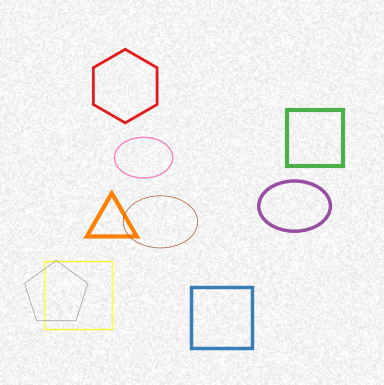[{"shape": "hexagon", "thickness": 2, "radius": 0.48, "center": [0.325, 0.776]}, {"shape": "square", "thickness": 2.5, "radius": 0.39, "center": [0.575, 0.175]}, {"shape": "square", "thickness": 3, "radius": 0.37, "center": [0.818, 0.641]}, {"shape": "oval", "thickness": 2.5, "radius": 0.47, "center": [0.765, 0.465]}, {"shape": "triangle", "thickness": 3, "radius": 0.37, "center": [0.29, 0.423]}, {"shape": "square", "thickness": 1, "radius": 0.45, "center": [0.202, 0.234]}, {"shape": "oval", "thickness": 0.5, "radius": 0.48, "center": [0.417, 0.424]}, {"shape": "oval", "thickness": 1, "radius": 0.38, "center": [0.373, 0.59]}, {"shape": "pentagon", "thickness": 0.5, "radius": 0.43, "center": [0.146, 0.237]}]